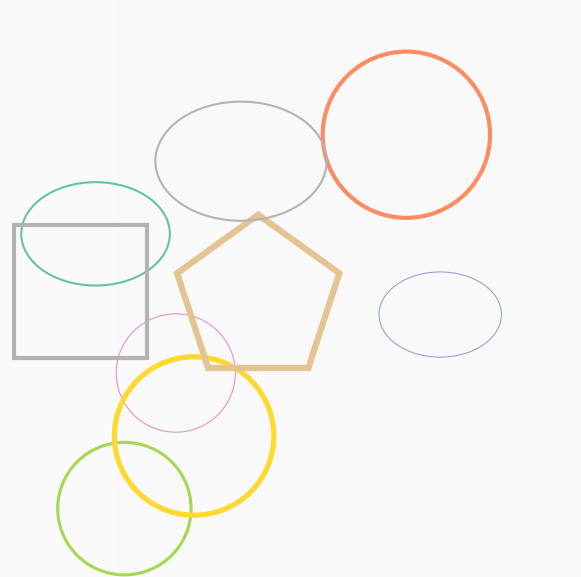[{"shape": "oval", "thickness": 1, "radius": 0.64, "center": [0.164, 0.594]}, {"shape": "circle", "thickness": 2, "radius": 0.72, "center": [0.699, 0.766]}, {"shape": "oval", "thickness": 0.5, "radius": 0.53, "center": [0.757, 0.454]}, {"shape": "circle", "thickness": 0.5, "radius": 0.51, "center": [0.302, 0.353]}, {"shape": "circle", "thickness": 1.5, "radius": 0.57, "center": [0.214, 0.118]}, {"shape": "circle", "thickness": 2.5, "radius": 0.69, "center": [0.334, 0.244]}, {"shape": "pentagon", "thickness": 3, "radius": 0.73, "center": [0.444, 0.481]}, {"shape": "oval", "thickness": 1, "radius": 0.74, "center": [0.415, 0.72]}, {"shape": "square", "thickness": 2, "radius": 0.57, "center": [0.138, 0.494]}]